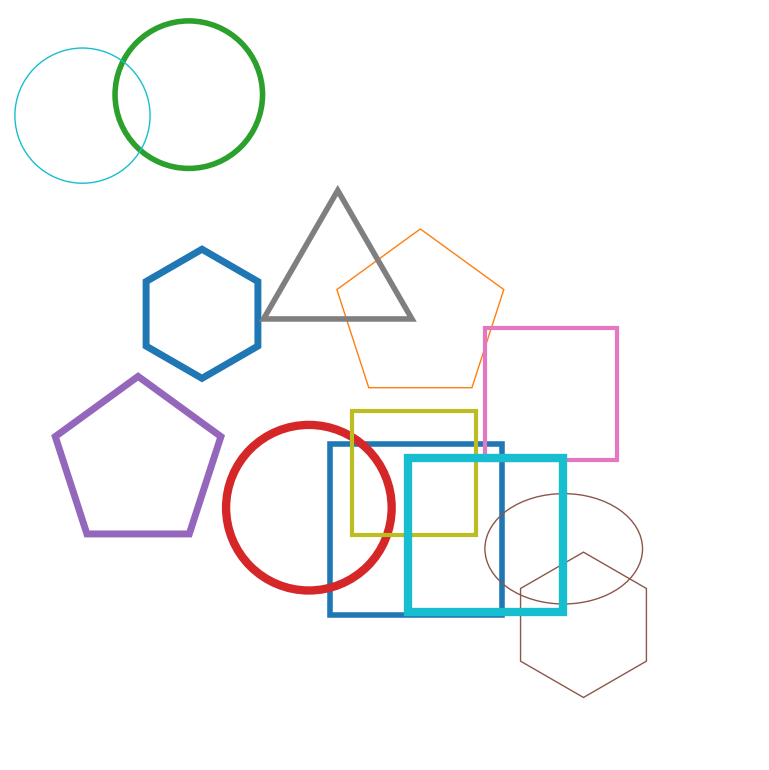[{"shape": "square", "thickness": 2, "radius": 0.56, "center": [0.54, 0.312]}, {"shape": "hexagon", "thickness": 2.5, "radius": 0.42, "center": [0.262, 0.592]}, {"shape": "pentagon", "thickness": 0.5, "radius": 0.57, "center": [0.546, 0.589]}, {"shape": "circle", "thickness": 2, "radius": 0.48, "center": [0.245, 0.877]}, {"shape": "circle", "thickness": 3, "radius": 0.54, "center": [0.401, 0.341]}, {"shape": "pentagon", "thickness": 2.5, "radius": 0.57, "center": [0.179, 0.398]}, {"shape": "oval", "thickness": 0.5, "radius": 0.51, "center": [0.732, 0.287]}, {"shape": "hexagon", "thickness": 0.5, "radius": 0.47, "center": [0.758, 0.189]}, {"shape": "square", "thickness": 1.5, "radius": 0.43, "center": [0.716, 0.488]}, {"shape": "triangle", "thickness": 2, "radius": 0.56, "center": [0.439, 0.641]}, {"shape": "square", "thickness": 1.5, "radius": 0.4, "center": [0.538, 0.386]}, {"shape": "circle", "thickness": 0.5, "radius": 0.44, "center": [0.107, 0.85]}, {"shape": "square", "thickness": 3, "radius": 0.5, "center": [0.63, 0.305]}]